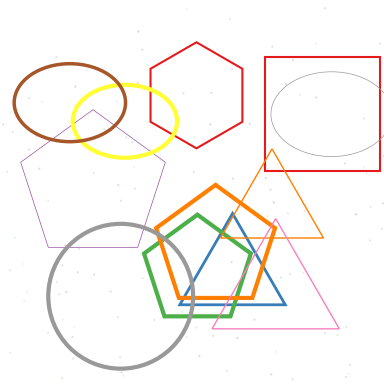[{"shape": "hexagon", "thickness": 1.5, "radius": 0.69, "center": [0.51, 0.752]}, {"shape": "square", "thickness": 1.5, "radius": 0.74, "center": [0.837, 0.704]}, {"shape": "triangle", "thickness": 2, "radius": 0.79, "center": [0.604, 0.287]}, {"shape": "pentagon", "thickness": 3, "radius": 0.73, "center": [0.513, 0.296]}, {"shape": "pentagon", "thickness": 0.5, "radius": 0.99, "center": [0.242, 0.517]}, {"shape": "pentagon", "thickness": 3, "radius": 0.81, "center": [0.56, 0.357]}, {"shape": "triangle", "thickness": 1, "radius": 0.77, "center": [0.706, 0.459]}, {"shape": "oval", "thickness": 3, "radius": 0.68, "center": [0.324, 0.685]}, {"shape": "oval", "thickness": 2.5, "radius": 0.72, "center": [0.181, 0.733]}, {"shape": "triangle", "thickness": 1, "radius": 0.95, "center": [0.716, 0.241]}, {"shape": "circle", "thickness": 3, "radius": 0.94, "center": [0.314, 0.231]}, {"shape": "oval", "thickness": 0.5, "radius": 0.79, "center": [0.861, 0.703]}]